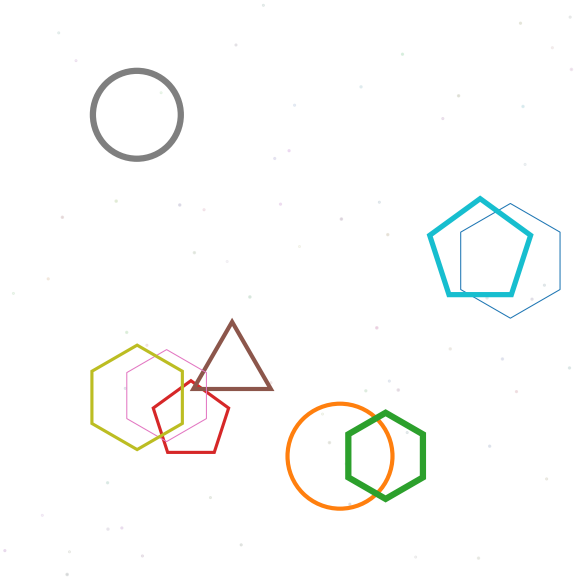[{"shape": "hexagon", "thickness": 0.5, "radius": 0.5, "center": [0.884, 0.547]}, {"shape": "circle", "thickness": 2, "radius": 0.45, "center": [0.589, 0.209]}, {"shape": "hexagon", "thickness": 3, "radius": 0.37, "center": [0.668, 0.21]}, {"shape": "pentagon", "thickness": 1.5, "radius": 0.34, "center": [0.331, 0.271]}, {"shape": "triangle", "thickness": 2, "radius": 0.39, "center": [0.402, 0.364]}, {"shape": "hexagon", "thickness": 0.5, "radius": 0.4, "center": [0.288, 0.314]}, {"shape": "circle", "thickness": 3, "radius": 0.38, "center": [0.237, 0.8]}, {"shape": "hexagon", "thickness": 1.5, "radius": 0.45, "center": [0.237, 0.311]}, {"shape": "pentagon", "thickness": 2.5, "radius": 0.46, "center": [0.831, 0.563]}]